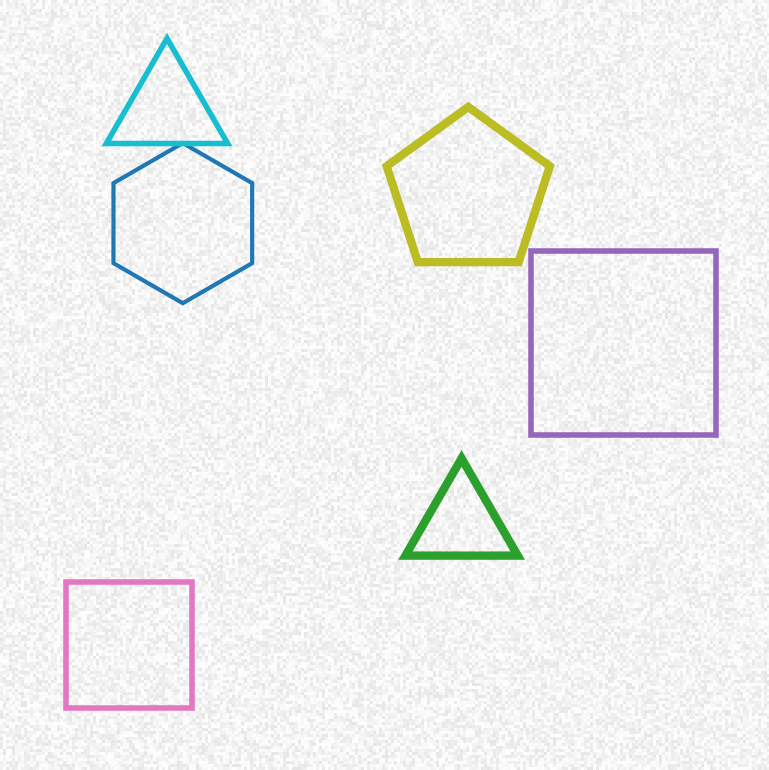[{"shape": "hexagon", "thickness": 1.5, "radius": 0.52, "center": [0.237, 0.71]}, {"shape": "triangle", "thickness": 3, "radius": 0.42, "center": [0.599, 0.321]}, {"shape": "square", "thickness": 2, "radius": 0.6, "center": [0.809, 0.555]}, {"shape": "square", "thickness": 2, "radius": 0.41, "center": [0.167, 0.163]}, {"shape": "pentagon", "thickness": 3, "radius": 0.56, "center": [0.608, 0.75]}, {"shape": "triangle", "thickness": 2, "radius": 0.45, "center": [0.217, 0.859]}]